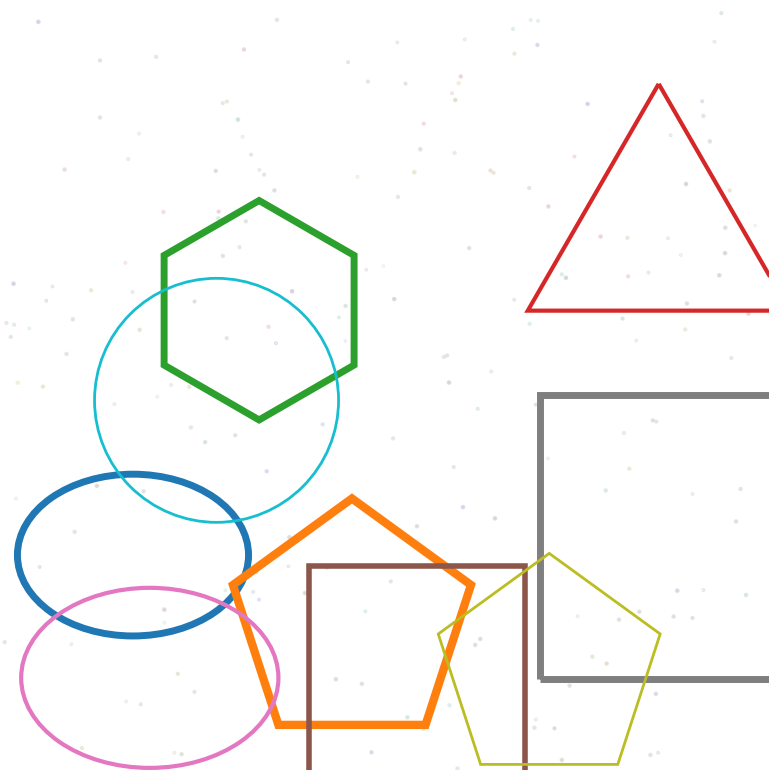[{"shape": "oval", "thickness": 2.5, "radius": 0.75, "center": [0.173, 0.279]}, {"shape": "pentagon", "thickness": 3, "radius": 0.81, "center": [0.457, 0.19]}, {"shape": "hexagon", "thickness": 2.5, "radius": 0.71, "center": [0.336, 0.597]}, {"shape": "triangle", "thickness": 1.5, "radius": 0.98, "center": [0.855, 0.695]}, {"shape": "square", "thickness": 2, "radius": 0.7, "center": [0.541, 0.125]}, {"shape": "oval", "thickness": 1.5, "radius": 0.84, "center": [0.195, 0.12]}, {"shape": "square", "thickness": 2.5, "radius": 0.92, "center": [0.886, 0.303]}, {"shape": "pentagon", "thickness": 1, "radius": 0.76, "center": [0.713, 0.13]}, {"shape": "circle", "thickness": 1, "radius": 0.79, "center": [0.281, 0.48]}]